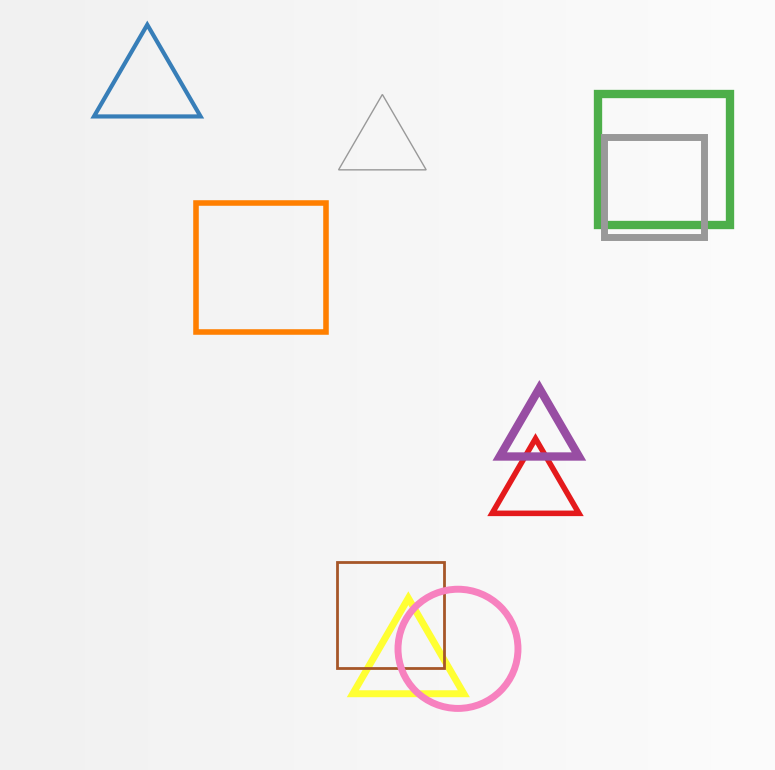[{"shape": "triangle", "thickness": 2, "radius": 0.32, "center": [0.691, 0.366]}, {"shape": "triangle", "thickness": 1.5, "radius": 0.4, "center": [0.19, 0.888]}, {"shape": "square", "thickness": 3, "radius": 0.43, "center": [0.857, 0.793]}, {"shape": "triangle", "thickness": 3, "radius": 0.3, "center": [0.696, 0.437]}, {"shape": "square", "thickness": 2, "radius": 0.42, "center": [0.337, 0.653]}, {"shape": "triangle", "thickness": 2.5, "radius": 0.41, "center": [0.527, 0.14]}, {"shape": "square", "thickness": 1, "radius": 0.34, "center": [0.504, 0.201]}, {"shape": "circle", "thickness": 2.5, "radius": 0.39, "center": [0.591, 0.157]}, {"shape": "square", "thickness": 2.5, "radius": 0.32, "center": [0.844, 0.757]}, {"shape": "triangle", "thickness": 0.5, "radius": 0.33, "center": [0.493, 0.812]}]